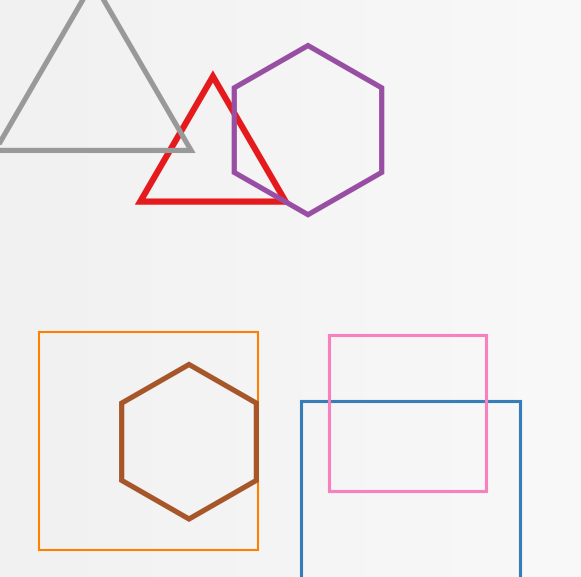[{"shape": "triangle", "thickness": 3, "radius": 0.72, "center": [0.366, 0.722]}, {"shape": "square", "thickness": 1.5, "radius": 0.94, "center": [0.707, 0.117]}, {"shape": "hexagon", "thickness": 2.5, "radius": 0.73, "center": [0.53, 0.774]}, {"shape": "square", "thickness": 1, "radius": 0.94, "center": [0.256, 0.235]}, {"shape": "hexagon", "thickness": 2.5, "radius": 0.67, "center": [0.325, 0.234]}, {"shape": "square", "thickness": 1.5, "radius": 0.68, "center": [0.701, 0.283]}, {"shape": "triangle", "thickness": 2.5, "radius": 0.97, "center": [0.16, 0.836]}]